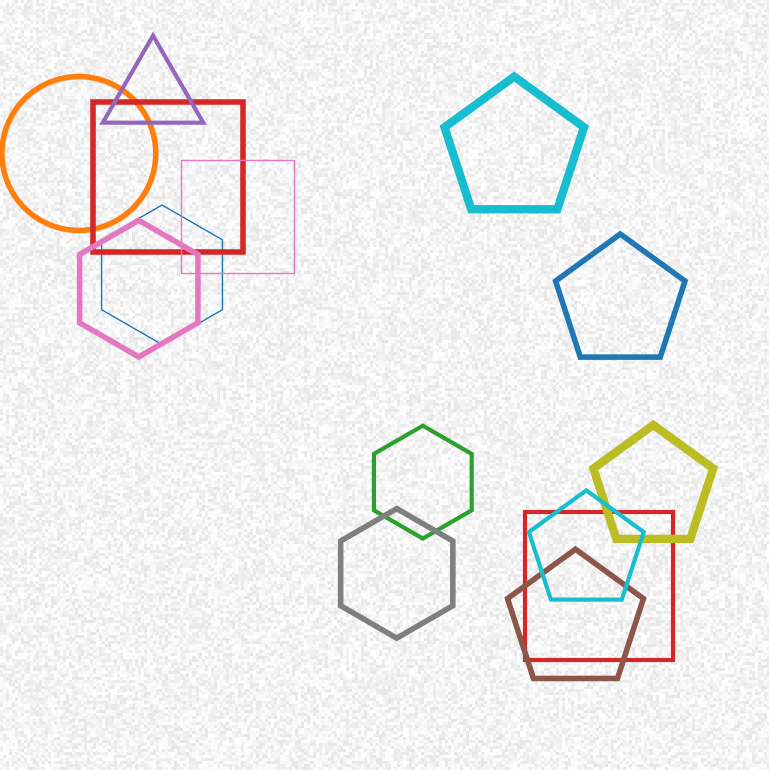[{"shape": "hexagon", "thickness": 0.5, "radius": 0.45, "center": [0.21, 0.643]}, {"shape": "pentagon", "thickness": 2, "radius": 0.44, "center": [0.806, 0.608]}, {"shape": "circle", "thickness": 2, "radius": 0.5, "center": [0.102, 0.801]}, {"shape": "hexagon", "thickness": 1.5, "radius": 0.37, "center": [0.549, 0.374]}, {"shape": "square", "thickness": 1.5, "radius": 0.48, "center": [0.777, 0.24]}, {"shape": "square", "thickness": 2, "radius": 0.49, "center": [0.218, 0.77]}, {"shape": "triangle", "thickness": 1.5, "radius": 0.38, "center": [0.199, 0.878]}, {"shape": "pentagon", "thickness": 2, "radius": 0.46, "center": [0.747, 0.194]}, {"shape": "square", "thickness": 0.5, "radius": 0.37, "center": [0.308, 0.719]}, {"shape": "hexagon", "thickness": 2, "radius": 0.44, "center": [0.18, 0.625]}, {"shape": "hexagon", "thickness": 2, "radius": 0.42, "center": [0.515, 0.255]}, {"shape": "pentagon", "thickness": 3, "radius": 0.41, "center": [0.848, 0.366]}, {"shape": "pentagon", "thickness": 3, "radius": 0.48, "center": [0.668, 0.805]}, {"shape": "pentagon", "thickness": 1.5, "radius": 0.39, "center": [0.761, 0.285]}]